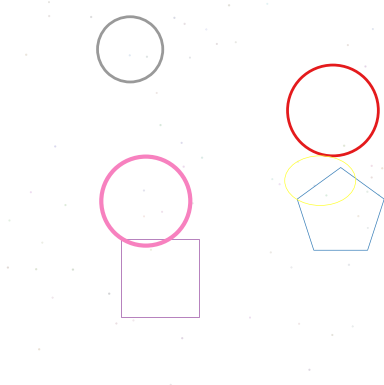[{"shape": "circle", "thickness": 2, "radius": 0.59, "center": [0.865, 0.713]}, {"shape": "pentagon", "thickness": 0.5, "radius": 0.59, "center": [0.885, 0.446]}, {"shape": "square", "thickness": 0.5, "radius": 0.51, "center": [0.416, 0.278]}, {"shape": "oval", "thickness": 0.5, "radius": 0.46, "center": [0.832, 0.531]}, {"shape": "circle", "thickness": 3, "radius": 0.58, "center": [0.379, 0.478]}, {"shape": "circle", "thickness": 2, "radius": 0.42, "center": [0.338, 0.872]}]